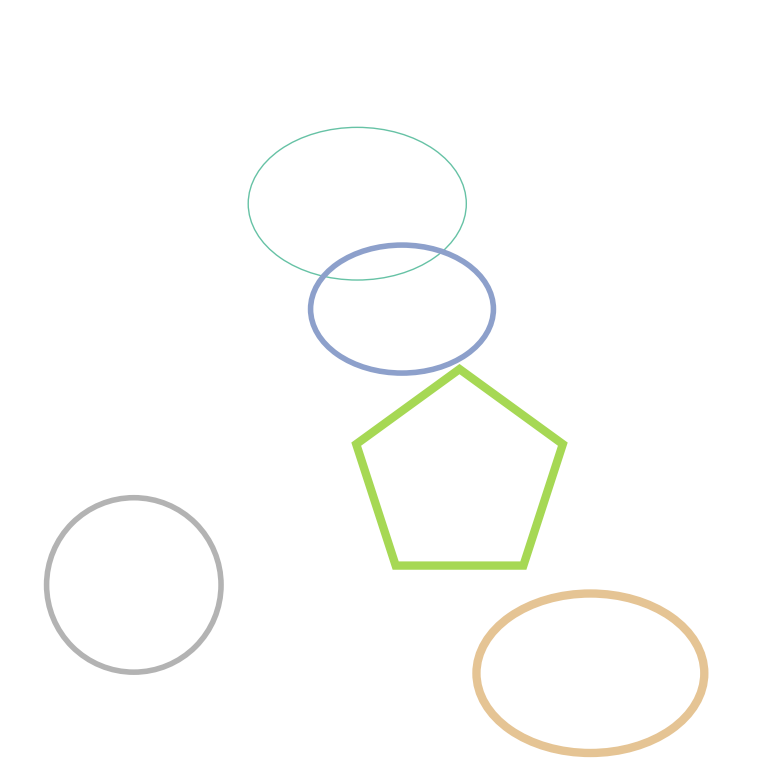[{"shape": "oval", "thickness": 0.5, "radius": 0.71, "center": [0.464, 0.735]}, {"shape": "oval", "thickness": 2, "radius": 0.59, "center": [0.522, 0.599]}, {"shape": "pentagon", "thickness": 3, "radius": 0.71, "center": [0.597, 0.38]}, {"shape": "oval", "thickness": 3, "radius": 0.74, "center": [0.767, 0.126]}, {"shape": "circle", "thickness": 2, "radius": 0.57, "center": [0.174, 0.24]}]